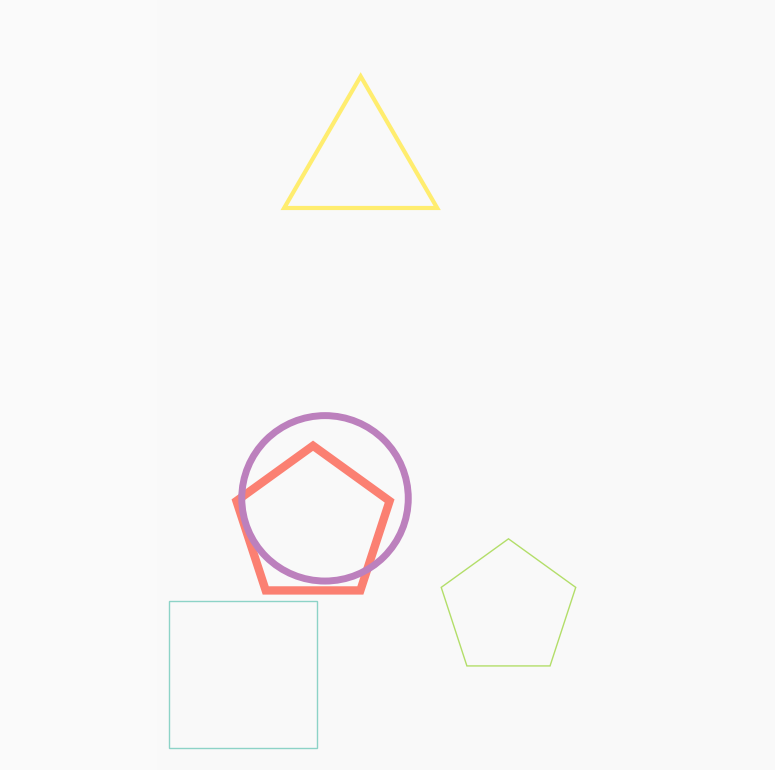[{"shape": "square", "thickness": 0.5, "radius": 0.48, "center": [0.313, 0.124]}, {"shape": "pentagon", "thickness": 3, "radius": 0.52, "center": [0.404, 0.317]}, {"shape": "pentagon", "thickness": 0.5, "radius": 0.46, "center": [0.656, 0.209]}, {"shape": "circle", "thickness": 2.5, "radius": 0.54, "center": [0.419, 0.353]}, {"shape": "triangle", "thickness": 1.5, "radius": 0.57, "center": [0.465, 0.787]}]